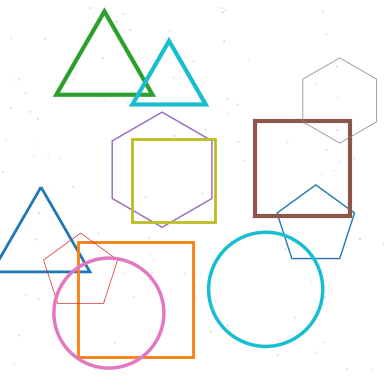[{"shape": "pentagon", "thickness": 1, "radius": 0.53, "center": [0.82, 0.414]}, {"shape": "triangle", "thickness": 2, "radius": 0.73, "center": [0.106, 0.367]}, {"shape": "square", "thickness": 2, "radius": 0.75, "center": [0.351, 0.222]}, {"shape": "triangle", "thickness": 3, "radius": 0.72, "center": [0.271, 0.826]}, {"shape": "pentagon", "thickness": 0.5, "radius": 0.51, "center": [0.209, 0.294]}, {"shape": "hexagon", "thickness": 1, "radius": 0.75, "center": [0.421, 0.559]}, {"shape": "square", "thickness": 3, "radius": 0.61, "center": [0.786, 0.562]}, {"shape": "circle", "thickness": 2.5, "radius": 0.71, "center": [0.283, 0.187]}, {"shape": "hexagon", "thickness": 0.5, "radius": 0.55, "center": [0.882, 0.739]}, {"shape": "square", "thickness": 2, "radius": 0.54, "center": [0.451, 0.531]}, {"shape": "circle", "thickness": 2.5, "radius": 0.74, "center": [0.69, 0.248]}, {"shape": "triangle", "thickness": 3, "radius": 0.55, "center": [0.439, 0.784]}]